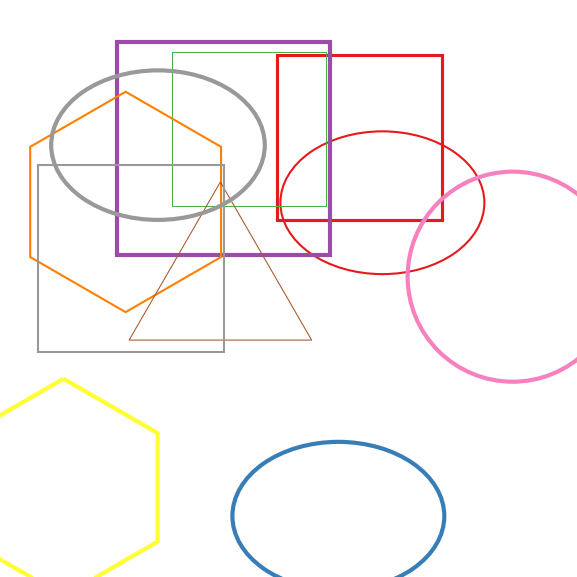[{"shape": "oval", "thickness": 1, "radius": 0.88, "center": [0.662, 0.648]}, {"shape": "square", "thickness": 1.5, "radius": 0.71, "center": [0.622, 0.762]}, {"shape": "oval", "thickness": 2, "radius": 0.92, "center": [0.586, 0.106]}, {"shape": "square", "thickness": 0.5, "radius": 0.67, "center": [0.432, 0.776]}, {"shape": "square", "thickness": 2, "radius": 0.92, "center": [0.387, 0.742]}, {"shape": "hexagon", "thickness": 1, "radius": 0.95, "center": [0.218, 0.649]}, {"shape": "hexagon", "thickness": 2, "radius": 0.94, "center": [0.11, 0.155]}, {"shape": "triangle", "thickness": 0.5, "radius": 0.91, "center": [0.382, 0.501]}, {"shape": "circle", "thickness": 2, "radius": 0.91, "center": [0.888, 0.52]}, {"shape": "square", "thickness": 1, "radius": 0.81, "center": [0.228, 0.552]}, {"shape": "oval", "thickness": 2, "radius": 0.92, "center": [0.274, 0.748]}]